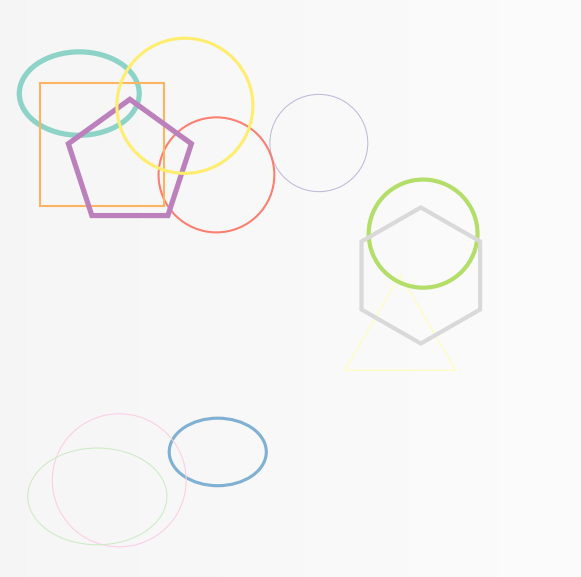[{"shape": "oval", "thickness": 2.5, "radius": 0.52, "center": [0.136, 0.837]}, {"shape": "triangle", "thickness": 0.5, "radius": 0.55, "center": [0.689, 0.413]}, {"shape": "circle", "thickness": 0.5, "radius": 0.42, "center": [0.549, 0.751]}, {"shape": "circle", "thickness": 1, "radius": 0.5, "center": [0.372, 0.696]}, {"shape": "oval", "thickness": 1.5, "radius": 0.42, "center": [0.375, 0.217]}, {"shape": "square", "thickness": 1, "radius": 0.53, "center": [0.175, 0.749]}, {"shape": "circle", "thickness": 2, "radius": 0.47, "center": [0.728, 0.595]}, {"shape": "circle", "thickness": 0.5, "radius": 0.58, "center": [0.205, 0.167]}, {"shape": "hexagon", "thickness": 2, "radius": 0.59, "center": [0.724, 0.522]}, {"shape": "pentagon", "thickness": 2.5, "radius": 0.56, "center": [0.223, 0.716]}, {"shape": "oval", "thickness": 0.5, "radius": 0.6, "center": [0.168, 0.14]}, {"shape": "circle", "thickness": 1.5, "radius": 0.58, "center": [0.318, 0.816]}]